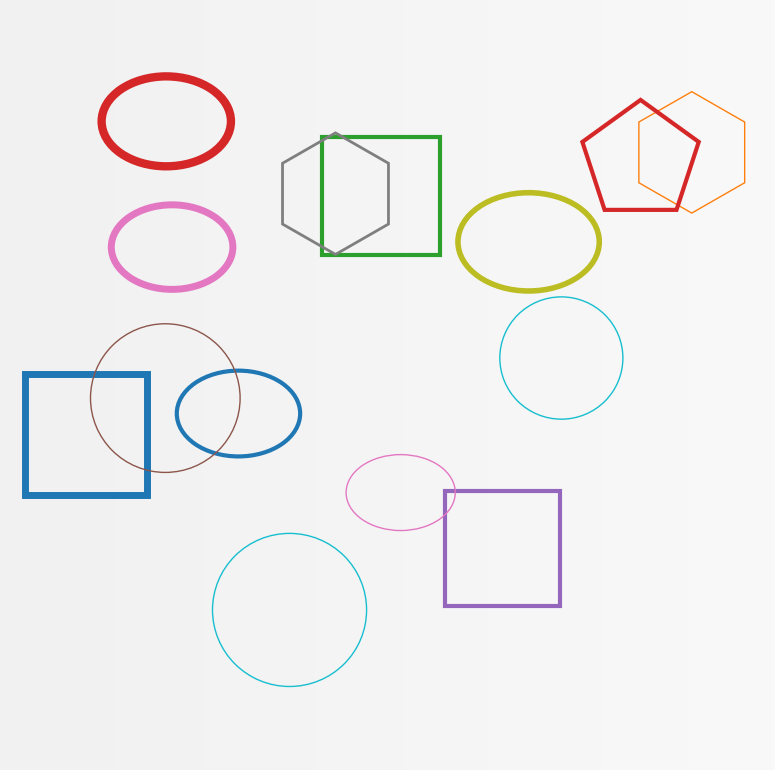[{"shape": "oval", "thickness": 1.5, "radius": 0.4, "center": [0.308, 0.463]}, {"shape": "square", "thickness": 2.5, "radius": 0.39, "center": [0.11, 0.436]}, {"shape": "hexagon", "thickness": 0.5, "radius": 0.39, "center": [0.893, 0.802]}, {"shape": "square", "thickness": 1.5, "radius": 0.38, "center": [0.491, 0.746]}, {"shape": "oval", "thickness": 3, "radius": 0.42, "center": [0.215, 0.842]}, {"shape": "pentagon", "thickness": 1.5, "radius": 0.39, "center": [0.827, 0.791]}, {"shape": "square", "thickness": 1.5, "radius": 0.37, "center": [0.648, 0.288]}, {"shape": "circle", "thickness": 0.5, "radius": 0.48, "center": [0.213, 0.483]}, {"shape": "oval", "thickness": 2.5, "radius": 0.39, "center": [0.222, 0.679]}, {"shape": "oval", "thickness": 0.5, "radius": 0.35, "center": [0.517, 0.36]}, {"shape": "hexagon", "thickness": 1, "radius": 0.39, "center": [0.433, 0.748]}, {"shape": "oval", "thickness": 2, "radius": 0.46, "center": [0.682, 0.686]}, {"shape": "circle", "thickness": 0.5, "radius": 0.4, "center": [0.724, 0.535]}, {"shape": "circle", "thickness": 0.5, "radius": 0.5, "center": [0.374, 0.208]}]